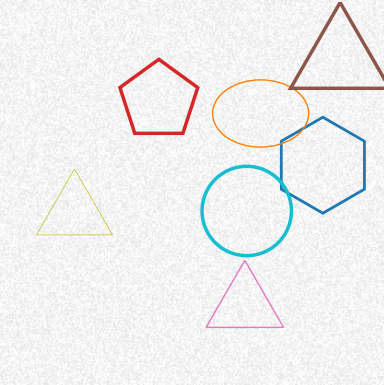[{"shape": "hexagon", "thickness": 2, "radius": 0.62, "center": [0.839, 0.571]}, {"shape": "oval", "thickness": 1, "radius": 0.62, "center": [0.677, 0.705]}, {"shape": "pentagon", "thickness": 2.5, "radius": 0.53, "center": [0.413, 0.74]}, {"shape": "triangle", "thickness": 2.5, "radius": 0.74, "center": [0.883, 0.845]}, {"shape": "triangle", "thickness": 1, "radius": 0.58, "center": [0.636, 0.208]}, {"shape": "triangle", "thickness": 0.5, "radius": 0.57, "center": [0.194, 0.447]}, {"shape": "circle", "thickness": 2.5, "radius": 0.58, "center": [0.641, 0.452]}]